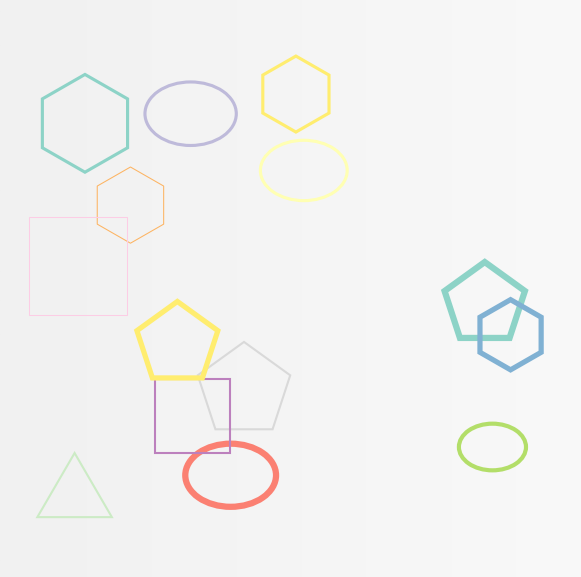[{"shape": "pentagon", "thickness": 3, "radius": 0.36, "center": [0.834, 0.473]}, {"shape": "hexagon", "thickness": 1.5, "radius": 0.42, "center": [0.146, 0.786]}, {"shape": "oval", "thickness": 1.5, "radius": 0.37, "center": [0.523, 0.704]}, {"shape": "oval", "thickness": 1.5, "radius": 0.39, "center": [0.328, 0.802]}, {"shape": "oval", "thickness": 3, "radius": 0.39, "center": [0.397, 0.176]}, {"shape": "hexagon", "thickness": 2.5, "radius": 0.3, "center": [0.878, 0.419]}, {"shape": "hexagon", "thickness": 0.5, "radius": 0.33, "center": [0.224, 0.644]}, {"shape": "oval", "thickness": 2, "radius": 0.29, "center": [0.847, 0.225]}, {"shape": "square", "thickness": 0.5, "radius": 0.42, "center": [0.134, 0.539]}, {"shape": "pentagon", "thickness": 1, "radius": 0.42, "center": [0.42, 0.323]}, {"shape": "square", "thickness": 1, "radius": 0.32, "center": [0.332, 0.279]}, {"shape": "triangle", "thickness": 1, "radius": 0.37, "center": [0.128, 0.141]}, {"shape": "pentagon", "thickness": 2.5, "radius": 0.37, "center": [0.305, 0.404]}, {"shape": "hexagon", "thickness": 1.5, "radius": 0.33, "center": [0.509, 0.836]}]